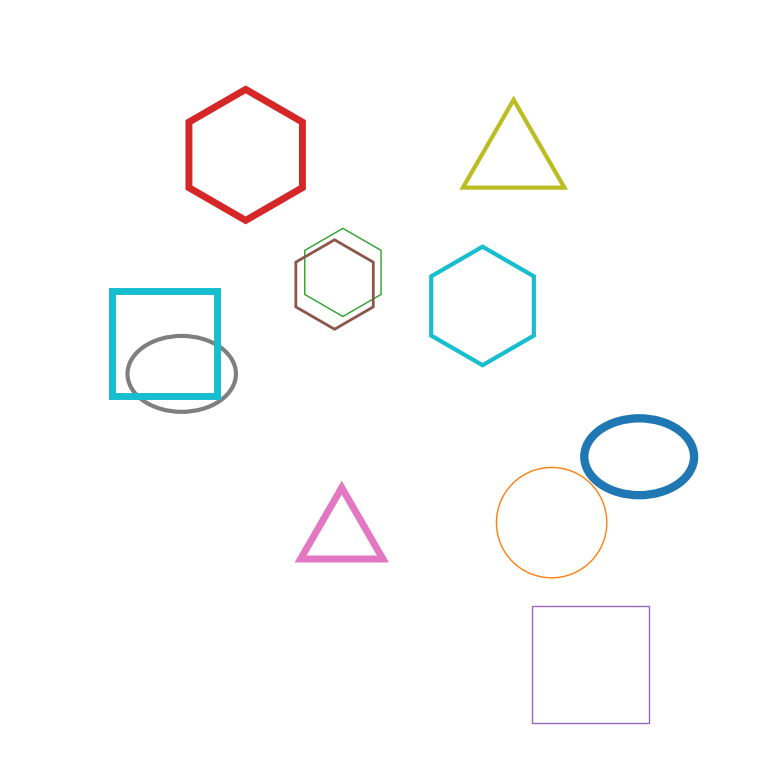[{"shape": "oval", "thickness": 3, "radius": 0.36, "center": [0.83, 0.407]}, {"shape": "circle", "thickness": 0.5, "radius": 0.36, "center": [0.716, 0.321]}, {"shape": "hexagon", "thickness": 0.5, "radius": 0.29, "center": [0.445, 0.646]}, {"shape": "hexagon", "thickness": 2.5, "radius": 0.43, "center": [0.319, 0.799]}, {"shape": "square", "thickness": 0.5, "radius": 0.38, "center": [0.767, 0.137]}, {"shape": "hexagon", "thickness": 1, "radius": 0.29, "center": [0.434, 0.63]}, {"shape": "triangle", "thickness": 2.5, "radius": 0.31, "center": [0.444, 0.305]}, {"shape": "oval", "thickness": 1.5, "radius": 0.35, "center": [0.236, 0.514]}, {"shape": "triangle", "thickness": 1.5, "radius": 0.38, "center": [0.667, 0.794]}, {"shape": "hexagon", "thickness": 1.5, "radius": 0.38, "center": [0.627, 0.603]}, {"shape": "square", "thickness": 2.5, "radius": 0.34, "center": [0.214, 0.554]}]